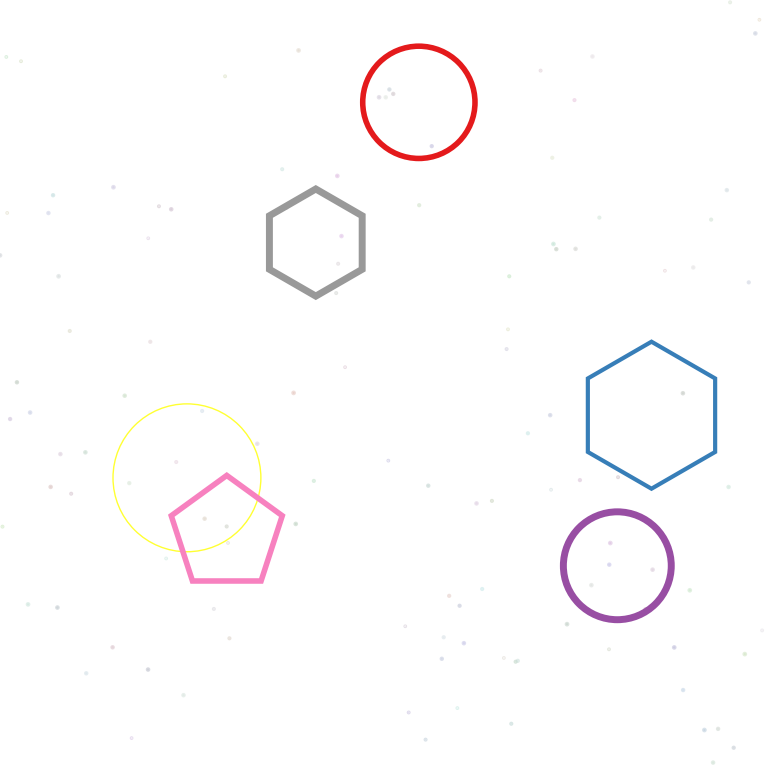[{"shape": "circle", "thickness": 2, "radius": 0.36, "center": [0.544, 0.867]}, {"shape": "hexagon", "thickness": 1.5, "radius": 0.48, "center": [0.846, 0.461]}, {"shape": "circle", "thickness": 2.5, "radius": 0.35, "center": [0.802, 0.265]}, {"shape": "circle", "thickness": 0.5, "radius": 0.48, "center": [0.243, 0.379]}, {"shape": "pentagon", "thickness": 2, "radius": 0.38, "center": [0.295, 0.307]}, {"shape": "hexagon", "thickness": 2.5, "radius": 0.35, "center": [0.41, 0.685]}]